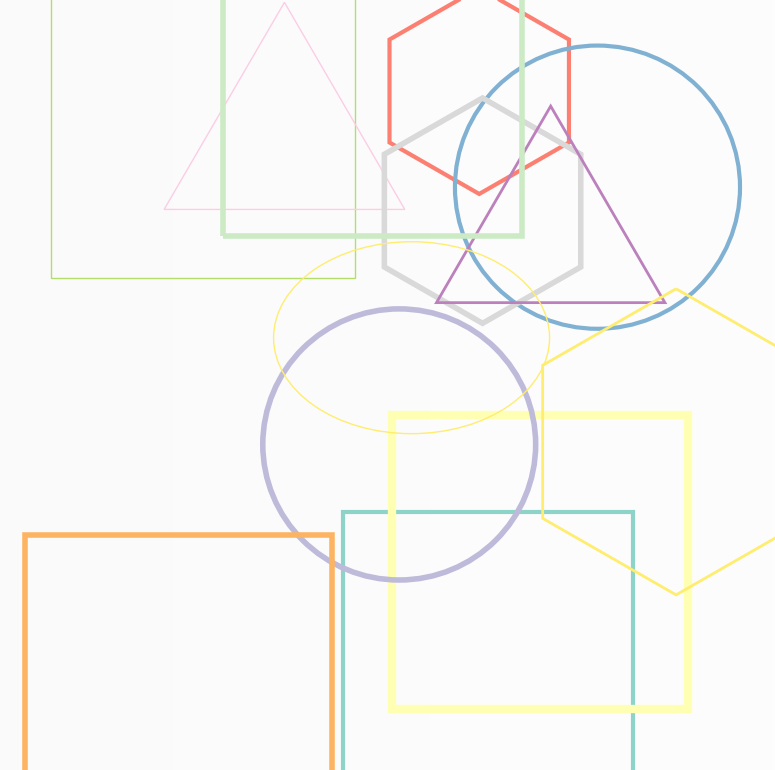[{"shape": "square", "thickness": 1.5, "radius": 0.93, "center": [0.629, 0.148]}, {"shape": "square", "thickness": 3, "radius": 0.95, "center": [0.697, 0.27]}, {"shape": "circle", "thickness": 2, "radius": 0.88, "center": [0.515, 0.423]}, {"shape": "hexagon", "thickness": 1.5, "radius": 0.67, "center": [0.618, 0.882]}, {"shape": "circle", "thickness": 1.5, "radius": 0.92, "center": [0.771, 0.757]}, {"shape": "square", "thickness": 2, "radius": 0.99, "center": [0.23, 0.107]}, {"shape": "square", "thickness": 0.5, "radius": 0.98, "center": [0.262, 0.836]}, {"shape": "triangle", "thickness": 0.5, "radius": 0.9, "center": [0.367, 0.818]}, {"shape": "hexagon", "thickness": 2, "radius": 0.73, "center": [0.623, 0.726]}, {"shape": "triangle", "thickness": 1, "radius": 0.85, "center": [0.711, 0.692]}, {"shape": "square", "thickness": 2, "radius": 0.97, "center": [0.481, 0.886]}, {"shape": "hexagon", "thickness": 1, "radius": 0.99, "center": [0.872, 0.426]}, {"shape": "oval", "thickness": 0.5, "radius": 0.89, "center": [0.531, 0.561]}]